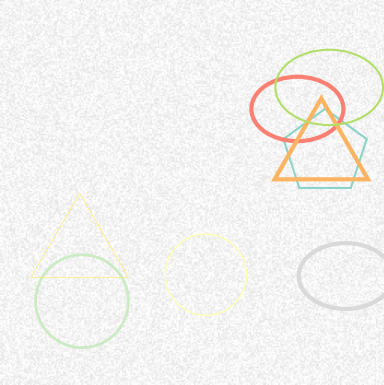[{"shape": "pentagon", "thickness": 1.5, "radius": 0.57, "center": [0.844, 0.604]}, {"shape": "circle", "thickness": 1, "radius": 0.53, "center": [0.535, 0.286]}, {"shape": "oval", "thickness": 3, "radius": 0.6, "center": [0.772, 0.717]}, {"shape": "triangle", "thickness": 3, "radius": 0.7, "center": [0.835, 0.604]}, {"shape": "oval", "thickness": 1.5, "radius": 0.7, "center": [0.855, 0.773]}, {"shape": "oval", "thickness": 3, "radius": 0.61, "center": [0.898, 0.283]}, {"shape": "circle", "thickness": 2, "radius": 0.6, "center": [0.213, 0.218]}, {"shape": "triangle", "thickness": 0.5, "radius": 0.73, "center": [0.207, 0.352]}]